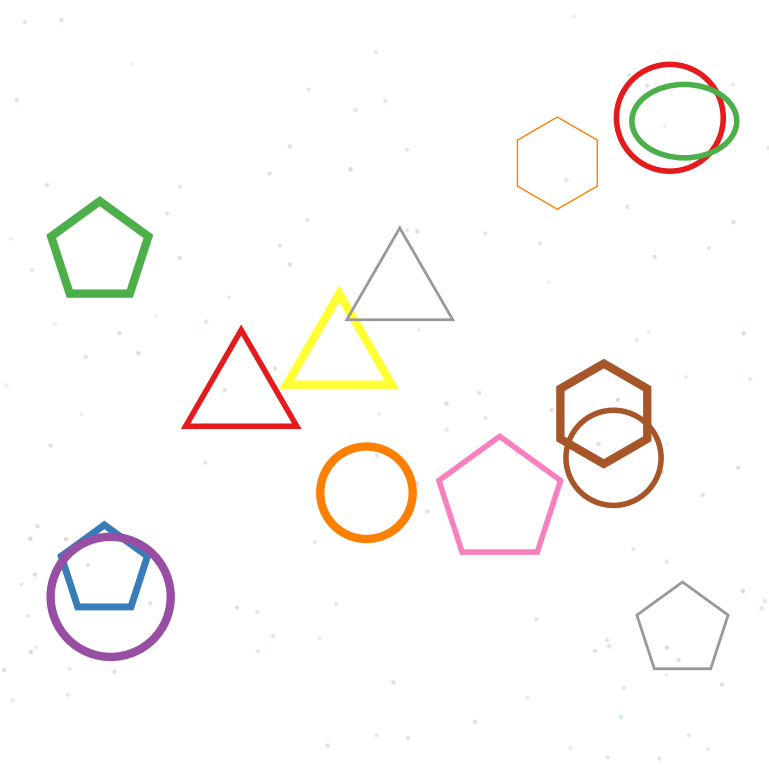[{"shape": "triangle", "thickness": 2, "radius": 0.42, "center": [0.313, 0.488]}, {"shape": "circle", "thickness": 2, "radius": 0.35, "center": [0.87, 0.847]}, {"shape": "pentagon", "thickness": 2.5, "radius": 0.29, "center": [0.136, 0.259]}, {"shape": "pentagon", "thickness": 3, "radius": 0.33, "center": [0.13, 0.672]}, {"shape": "oval", "thickness": 2, "radius": 0.34, "center": [0.889, 0.843]}, {"shape": "circle", "thickness": 3, "radius": 0.39, "center": [0.144, 0.225]}, {"shape": "hexagon", "thickness": 0.5, "radius": 0.3, "center": [0.724, 0.788]}, {"shape": "circle", "thickness": 3, "radius": 0.3, "center": [0.476, 0.36]}, {"shape": "triangle", "thickness": 3, "radius": 0.39, "center": [0.441, 0.54]}, {"shape": "circle", "thickness": 2, "radius": 0.31, "center": [0.797, 0.405]}, {"shape": "hexagon", "thickness": 3, "radius": 0.33, "center": [0.784, 0.463]}, {"shape": "pentagon", "thickness": 2, "radius": 0.42, "center": [0.649, 0.35]}, {"shape": "pentagon", "thickness": 1, "radius": 0.31, "center": [0.886, 0.182]}, {"shape": "triangle", "thickness": 1, "radius": 0.4, "center": [0.519, 0.624]}]